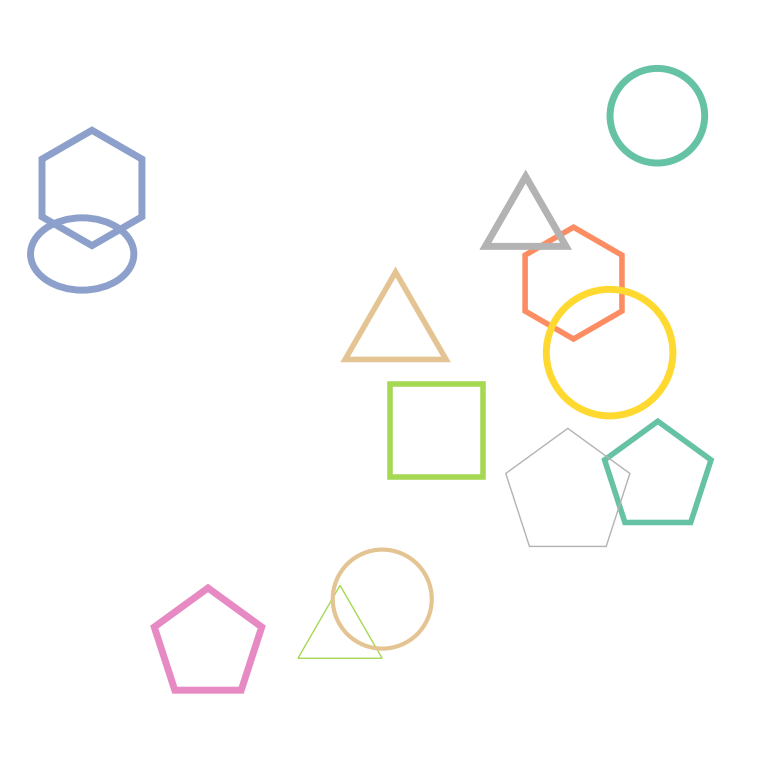[{"shape": "pentagon", "thickness": 2, "radius": 0.36, "center": [0.854, 0.38]}, {"shape": "circle", "thickness": 2.5, "radius": 0.31, "center": [0.854, 0.85]}, {"shape": "hexagon", "thickness": 2, "radius": 0.36, "center": [0.745, 0.632]}, {"shape": "hexagon", "thickness": 2.5, "radius": 0.37, "center": [0.119, 0.756]}, {"shape": "oval", "thickness": 2.5, "radius": 0.34, "center": [0.107, 0.67]}, {"shape": "pentagon", "thickness": 2.5, "radius": 0.37, "center": [0.27, 0.163]}, {"shape": "triangle", "thickness": 0.5, "radius": 0.32, "center": [0.442, 0.177]}, {"shape": "square", "thickness": 2, "radius": 0.3, "center": [0.567, 0.441]}, {"shape": "circle", "thickness": 2.5, "radius": 0.41, "center": [0.792, 0.542]}, {"shape": "circle", "thickness": 1.5, "radius": 0.32, "center": [0.496, 0.222]}, {"shape": "triangle", "thickness": 2, "radius": 0.38, "center": [0.514, 0.571]}, {"shape": "pentagon", "thickness": 0.5, "radius": 0.42, "center": [0.737, 0.359]}, {"shape": "triangle", "thickness": 2.5, "radius": 0.3, "center": [0.683, 0.71]}]